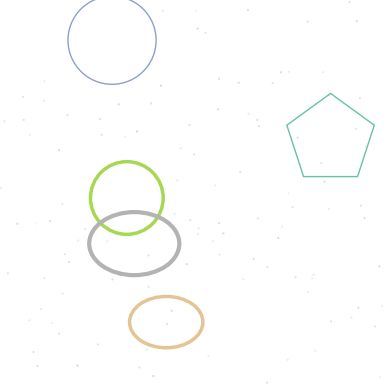[{"shape": "pentagon", "thickness": 1, "radius": 0.6, "center": [0.859, 0.638]}, {"shape": "circle", "thickness": 1, "radius": 0.57, "center": [0.291, 0.895]}, {"shape": "circle", "thickness": 2.5, "radius": 0.47, "center": [0.329, 0.486]}, {"shape": "oval", "thickness": 2.5, "radius": 0.48, "center": [0.432, 0.163]}, {"shape": "oval", "thickness": 3, "radius": 0.59, "center": [0.349, 0.367]}]